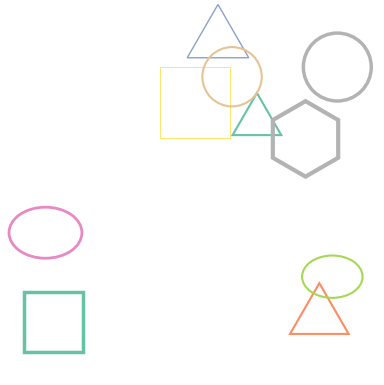[{"shape": "square", "thickness": 2.5, "radius": 0.39, "center": [0.139, 0.164]}, {"shape": "triangle", "thickness": 1.5, "radius": 0.36, "center": [0.667, 0.686]}, {"shape": "triangle", "thickness": 1.5, "radius": 0.44, "center": [0.829, 0.177]}, {"shape": "triangle", "thickness": 1, "radius": 0.46, "center": [0.566, 0.896]}, {"shape": "oval", "thickness": 2, "radius": 0.47, "center": [0.118, 0.396]}, {"shape": "oval", "thickness": 1.5, "radius": 0.39, "center": [0.863, 0.281]}, {"shape": "square", "thickness": 0.5, "radius": 0.46, "center": [0.507, 0.733]}, {"shape": "circle", "thickness": 1.5, "radius": 0.39, "center": [0.603, 0.801]}, {"shape": "hexagon", "thickness": 3, "radius": 0.49, "center": [0.794, 0.639]}, {"shape": "circle", "thickness": 2.5, "radius": 0.44, "center": [0.876, 0.826]}]